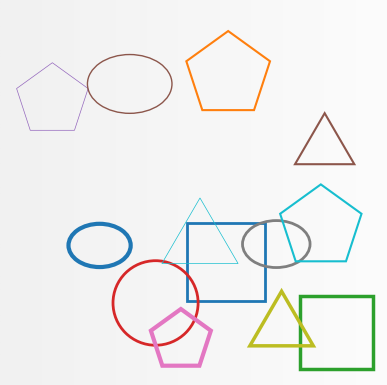[{"shape": "square", "thickness": 2, "radius": 0.5, "center": [0.583, 0.32]}, {"shape": "oval", "thickness": 3, "radius": 0.4, "center": [0.257, 0.363]}, {"shape": "pentagon", "thickness": 1.5, "radius": 0.57, "center": [0.589, 0.806]}, {"shape": "square", "thickness": 2.5, "radius": 0.47, "center": [0.869, 0.136]}, {"shape": "circle", "thickness": 2, "radius": 0.55, "center": [0.401, 0.213]}, {"shape": "pentagon", "thickness": 0.5, "radius": 0.49, "center": [0.135, 0.74]}, {"shape": "oval", "thickness": 1, "radius": 0.55, "center": [0.335, 0.782]}, {"shape": "triangle", "thickness": 1.5, "radius": 0.44, "center": [0.838, 0.618]}, {"shape": "pentagon", "thickness": 3, "radius": 0.41, "center": [0.467, 0.116]}, {"shape": "oval", "thickness": 2, "radius": 0.44, "center": [0.713, 0.366]}, {"shape": "triangle", "thickness": 2.5, "radius": 0.47, "center": [0.727, 0.149]}, {"shape": "pentagon", "thickness": 1.5, "radius": 0.55, "center": [0.828, 0.411]}, {"shape": "triangle", "thickness": 0.5, "radius": 0.57, "center": [0.516, 0.372]}]